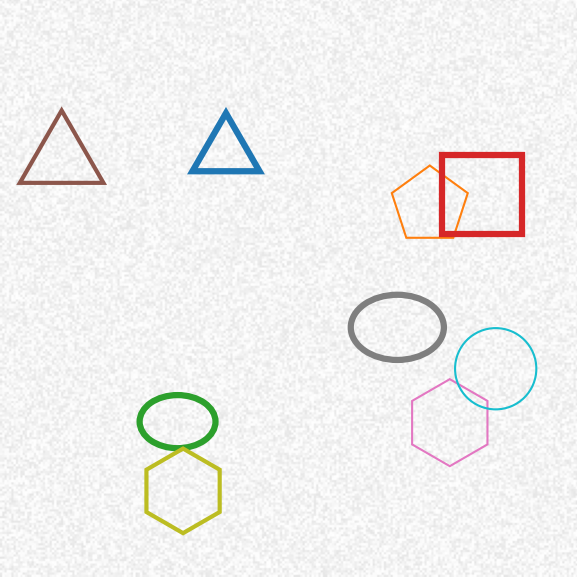[{"shape": "triangle", "thickness": 3, "radius": 0.34, "center": [0.391, 0.736]}, {"shape": "pentagon", "thickness": 1, "radius": 0.35, "center": [0.744, 0.643]}, {"shape": "oval", "thickness": 3, "radius": 0.33, "center": [0.307, 0.269]}, {"shape": "square", "thickness": 3, "radius": 0.34, "center": [0.835, 0.662]}, {"shape": "triangle", "thickness": 2, "radius": 0.42, "center": [0.107, 0.724]}, {"shape": "hexagon", "thickness": 1, "radius": 0.38, "center": [0.779, 0.267]}, {"shape": "oval", "thickness": 3, "radius": 0.4, "center": [0.688, 0.432]}, {"shape": "hexagon", "thickness": 2, "radius": 0.37, "center": [0.317, 0.149]}, {"shape": "circle", "thickness": 1, "radius": 0.35, "center": [0.858, 0.361]}]